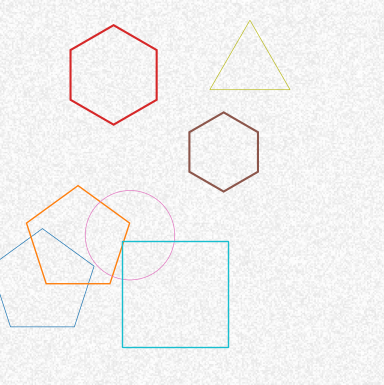[{"shape": "pentagon", "thickness": 0.5, "radius": 0.71, "center": [0.11, 0.265]}, {"shape": "pentagon", "thickness": 1, "radius": 0.7, "center": [0.203, 0.377]}, {"shape": "hexagon", "thickness": 1.5, "radius": 0.65, "center": [0.295, 0.805]}, {"shape": "hexagon", "thickness": 1.5, "radius": 0.51, "center": [0.581, 0.605]}, {"shape": "circle", "thickness": 0.5, "radius": 0.58, "center": [0.338, 0.389]}, {"shape": "triangle", "thickness": 0.5, "radius": 0.6, "center": [0.649, 0.827]}, {"shape": "square", "thickness": 1, "radius": 0.69, "center": [0.454, 0.237]}]